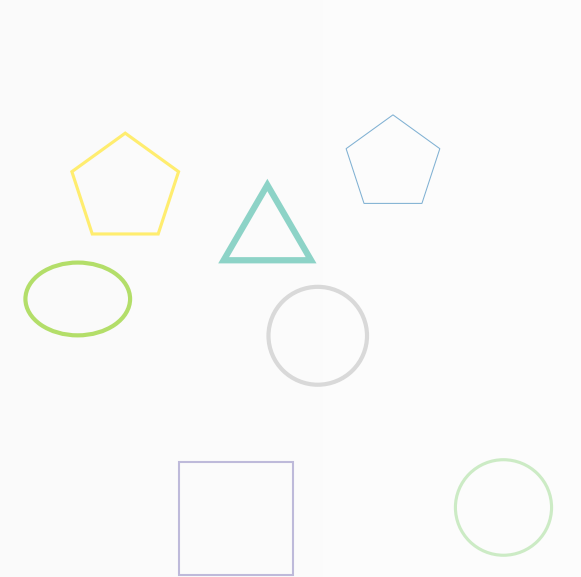[{"shape": "triangle", "thickness": 3, "radius": 0.43, "center": [0.46, 0.592]}, {"shape": "square", "thickness": 1, "radius": 0.49, "center": [0.406, 0.102]}, {"shape": "pentagon", "thickness": 0.5, "radius": 0.42, "center": [0.676, 0.715]}, {"shape": "oval", "thickness": 2, "radius": 0.45, "center": [0.134, 0.481]}, {"shape": "circle", "thickness": 2, "radius": 0.42, "center": [0.547, 0.418]}, {"shape": "circle", "thickness": 1.5, "radius": 0.41, "center": [0.866, 0.12]}, {"shape": "pentagon", "thickness": 1.5, "radius": 0.48, "center": [0.215, 0.672]}]